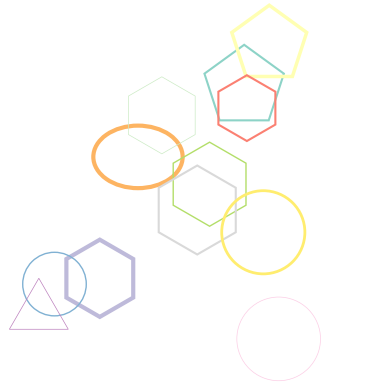[{"shape": "pentagon", "thickness": 1.5, "radius": 0.54, "center": [0.634, 0.775]}, {"shape": "pentagon", "thickness": 2.5, "radius": 0.51, "center": [0.699, 0.884]}, {"shape": "hexagon", "thickness": 3, "radius": 0.5, "center": [0.259, 0.277]}, {"shape": "hexagon", "thickness": 1.5, "radius": 0.43, "center": [0.641, 0.719]}, {"shape": "circle", "thickness": 1, "radius": 0.41, "center": [0.142, 0.262]}, {"shape": "oval", "thickness": 3, "radius": 0.58, "center": [0.358, 0.592]}, {"shape": "hexagon", "thickness": 1, "radius": 0.55, "center": [0.544, 0.522]}, {"shape": "circle", "thickness": 0.5, "radius": 0.54, "center": [0.724, 0.12]}, {"shape": "hexagon", "thickness": 1.5, "radius": 0.58, "center": [0.512, 0.455]}, {"shape": "triangle", "thickness": 0.5, "radius": 0.44, "center": [0.101, 0.189]}, {"shape": "hexagon", "thickness": 0.5, "radius": 0.5, "center": [0.42, 0.7]}, {"shape": "circle", "thickness": 2, "radius": 0.54, "center": [0.684, 0.397]}]